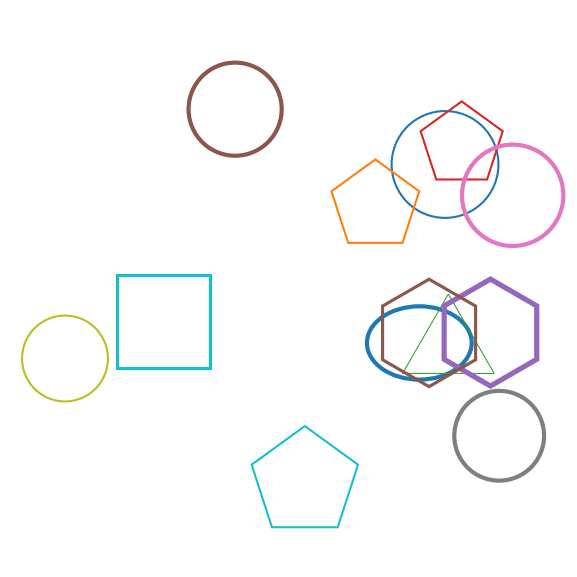[{"shape": "circle", "thickness": 1, "radius": 0.46, "center": [0.771, 0.714]}, {"shape": "oval", "thickness": 2, "radius": 0.45, "center": [0.726, 0.405]}, {"shape": "pentagon", "thickness": 1, "radius": 0.4, "center": [0.65, 0.643]}, {"shape": "triangle", "thickness": 0.5, "radius": 0.46, "center": [0.776, 0.398]}, {"shape": "pentagon", "thickness": 1, "radius": 0.37, "center": [0.799, 0.749]}, {"shape": "hexagon", "thickness": 2.5, "radius": 0.46, "center": [0.849, 0.423]}, {"shape": "hexagon", "thickness": 1.5, "radius": 0.46, "center": [0.743, 0.423]}, {"shape": "circle", "thickness": 2, "radius": 0.4, "center": [0.407, 0.81]}, {"shape": "circle", "thickness": 2, "radius": 0.44, "center": [0.888, 0.661]}, {"shape": "circle", "thickness": 2, "radius": 0.39, "center": [0.864, 0.245]}, {"shape": "circle", "thickness": 1, "radius": 0.37, "center": [0.113, 0.378]}, {"shape": "square", "thickness": 1.5, "radius": 0.4, "center": [0.283, 0.443]}, {"shape": "pentagon", "thickness": 1, "radius": 0.48, "center": [0.528, 0.164]}]